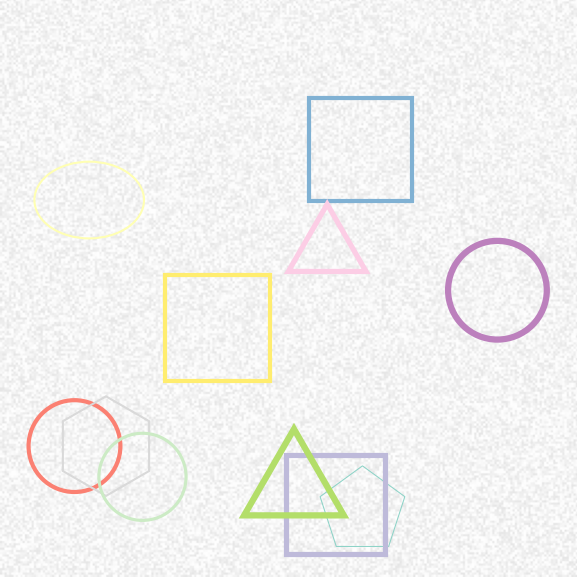[{"shape": "pentagon", "thickness": 0.5, "radius": 0.39, "center": [0.628, 0.115]}, {"shape": "oval", "thickness": 1, "radius": 0.47, "center": [0.154, 0.653]}, {"shape": "square", "thickness": 2.5, "radius": 0.43, "center": [0.582, 0.126]}, {"shape": "circle", "thickness": 2, "radius": 0.4, "center": [0.129, 0.227]}, {"shape": "square", "thickness": 2, "radius": 0.45, "center": [0.624, 0.74]}, {"shape": "triangle", "thickness": 3, "radius": 0.5, "center": [0.509, 0.157]}, {"shape": "triangle", "thickness": 2.5, "radius": 0.39, "center": [0.567, 0.568]}, {"shape": "hexagon", "thickness": 1, "radius": 0.43, "center": [0.184, 0.227]}, {"shape": "circle", "thickness": 3, "radius": 0.43, "center": [0.861, 0.497]}, {"shape": "circle", "thickness": 1.5, "radius": 0.38, "center": [0.247, 0.173]}, {"shape": "square", "thickness": 2, "radius": 0.46, "center": [0.377, 0.431]}]